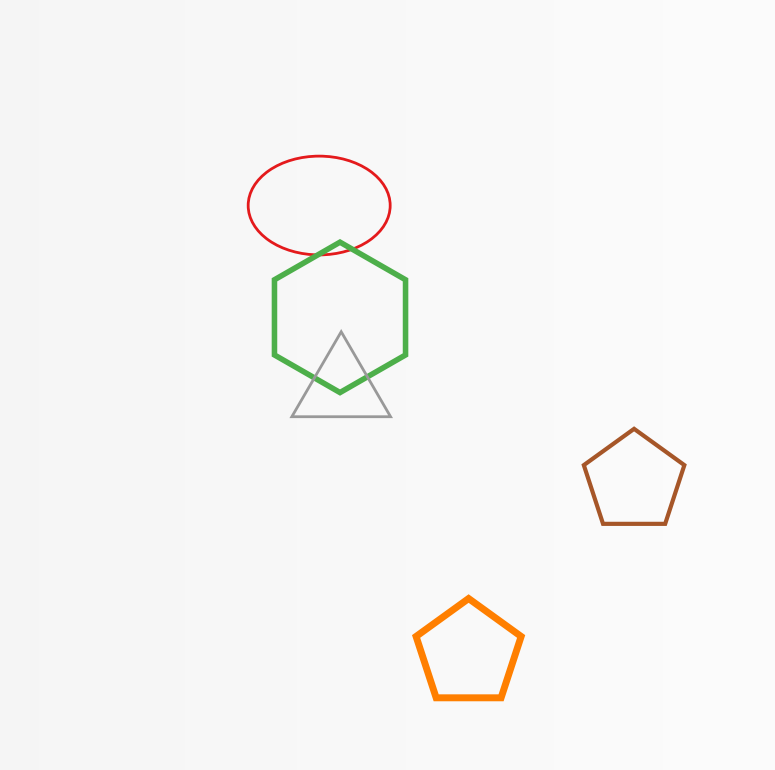[{"shape": "oval", "thickness": 1, "radius": 0.46, "center": [0.412, 0.733]}, {"shape": "hexagon", "thickness": 2, "radius": 0.49, "center": [0.439, 0.588]}, {"shape": "pentagon", "thickness": 2.5, "radius": 0.36, "center": [0.605, 0.151]}, {"shape": "pentagon", "thickness": 1.5, "radius": 0.34, "center": [0.818, 0.375]}, {"shape": "triangle", "thickness": 1, "radius": 0.37, "center": [0.44, 0.496]}]